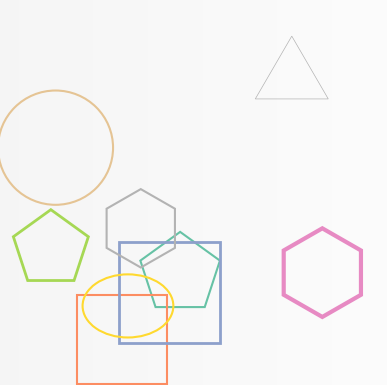[{"shape": "pentagon", "thickness": 1.5, "radius": 0.54, "center": [0.465, 0.29]}, {"shape": "square", "thickness": 1.5, "radius": 0.58, "center": [0.315, 0.119]}, {"shape": "square", "thickness": 2, "radius": 0.65, "center": [0.438, 0.239]}, {"shape": "hexagon", "thickness": 3, "radius": 0.58, "center": [0.832, 0.292]}, {"shape": "pentagon", "thickness": 2, "radius": 0.51, "center": [0.131, 0.354]}, {"shape": "oval", "thickness": 1.5, "radius": 0.59, "center": [0.33, 0.205]}, {"shape": "circle", "thickness": 1.5, "radius": 0.74, "center": [0.143, 0.616]}, {"shape": "hexagon", "thickness": 1.5, "radius": 0.51, "center": [0.363, 0.407]}, {"shape": "triangle", "thickness": 0.5, "radius": 0.54, "center": [0.753, 0.797]}]